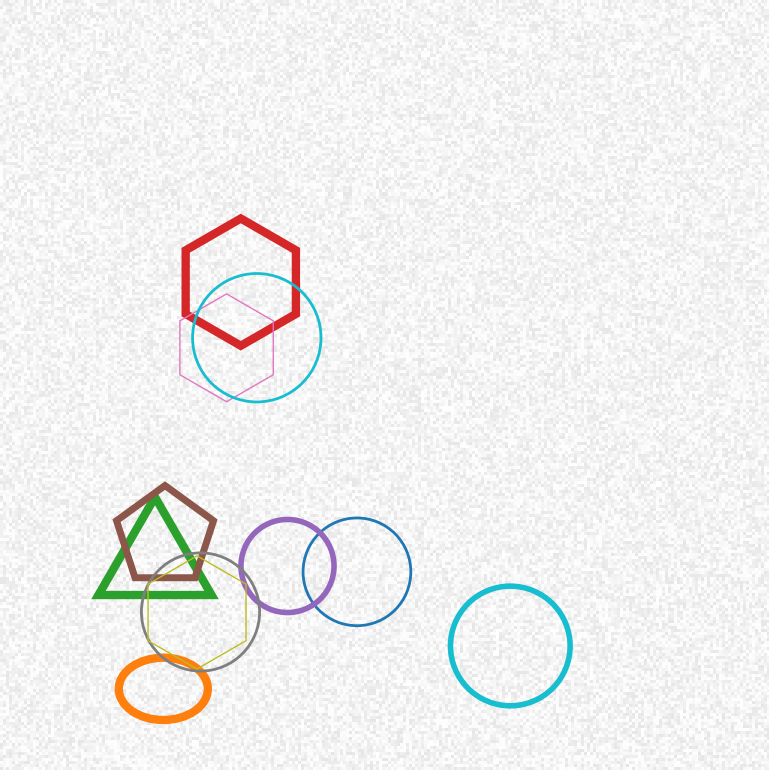[{"shape": "circle", "thickness": 1, "radius": 0.35, "center": [0.464, 0.257]}, {"shape": "oval", "thickness": 3, "radius": 0.29, "center": [0.212, 0.105]}, {"shape": "triangle", "thickness": 3, "radius": 0.42, "center": [0.201, 0.27]}, {"shape": "hexagon", "thickness": 3, "radius": 0.41, "center": [0.313, 0.634]}, {"shape": "circle", "thickness": 2, "radius": 0.3, "center": [0.373, 0.265]}, {"shape": "pentagon", "thickness": 2.5, "radius": 0.33, "center": [0.214, 0.303]}, {"shape": "hexagon", "thickness": 0.5, "radius": 0.35, "center": [0.294, 0.548]}, {"shape": "circle", "thickness": 1, "radius": 0.38, "center": [0.26, 0.205]}, {"shape": "hexagon", "thickness": 0.5, "radius": 0.37, "center": [0.256, 0.205]}, {"shape": "circle", "thickness": 1, "radius": 0.42, "center": [0.333, 0.561]}, {"shape": "circle", "thickness": 2, "radius": 0.39, "center": [0.663, 0.161]}]